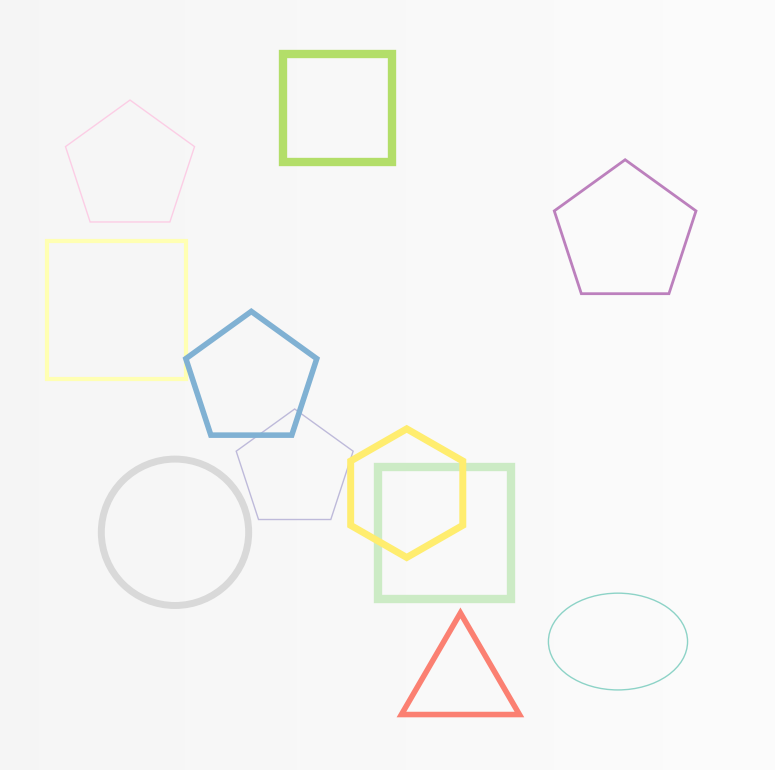[{"shape": "oval", "thickness": 0.5, "radius": 0.45, "center": [0.797, 0.167]}, {"shape": "square", "thickness": 1.5, "radius": 0.45, "center": [0.15, 0.597]}, {"shape": "pentagon", "thickness": 0.5, "radius": 0.4, "center": [0.38, 0.39]}, {"shape": "triangle", "thickness": 2, "radius": 0.44, "center": [0.594, 0.116]}, {"shape": "pentagon", "thickness": 2, "radius": 0.44, "center": [0.324, 0.507]}, {"shape": "square", "thickness": 3, "radius": 0.35, "center": [0.435, 0.86]}, {"shape": "pentagon", "thickness": 0.5, "radius": 0.44, "center": [0.168, 0.783]}, {"shape": "circle", "thickness": 2.5, "radius": 0.48, "center": [0.226, 0.309]}, {"shape": "pentagon", "thickness": 1, "radius": 0.48, "center": [0.807, 0.696]}, {"shape": "square", "thickness": 3, "radius": 0.43, "center": [0.573, 0.307]}, {"shape": "hexagon", "thickness": 2.5, "radius": 0.42, "center": [0.525, 0.36]}]